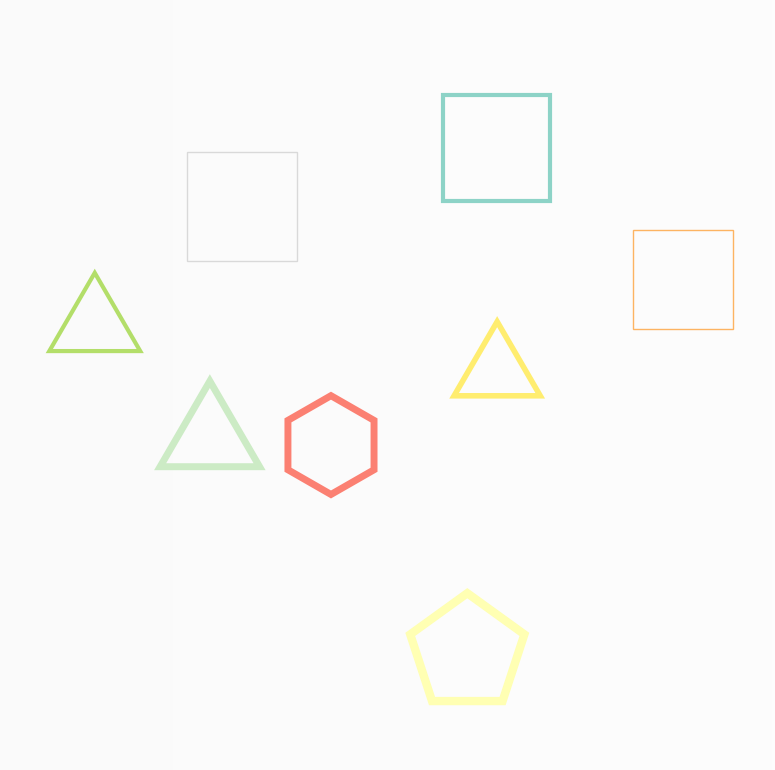[{"shape": "square", "thickness": 1.5, "radius": 0.34, "center": [0.64, 0.807]}, {"shape": "pentagon", "thickness": 3, "radius": 0.39, "center": [0.603, 0.152]}, {"shape": "hexagon", "thickness": 2.5, "radius": 0.32, "center": [0.427, 0.422]}, {"shape": "square", "thickness": 0.5, "radius": 0.32, "center": [0.882, 0.637]}, {"shape": "triangle", "thickness": 1.5, "radius": 0.34, "center": [0.122, 0.578]}, {"shape": "square", "thickness": 0.5, "radius": 0.35, "center": [0.312, 0.732]}, {"shape": "triangle", "thickness": 2.5, "radius": 0.37, "center": [0.271, 0.431]}, {"shape": "triangle", "thickness": 2, "radius": 0.32, "center": [0.641, 0.518]}]